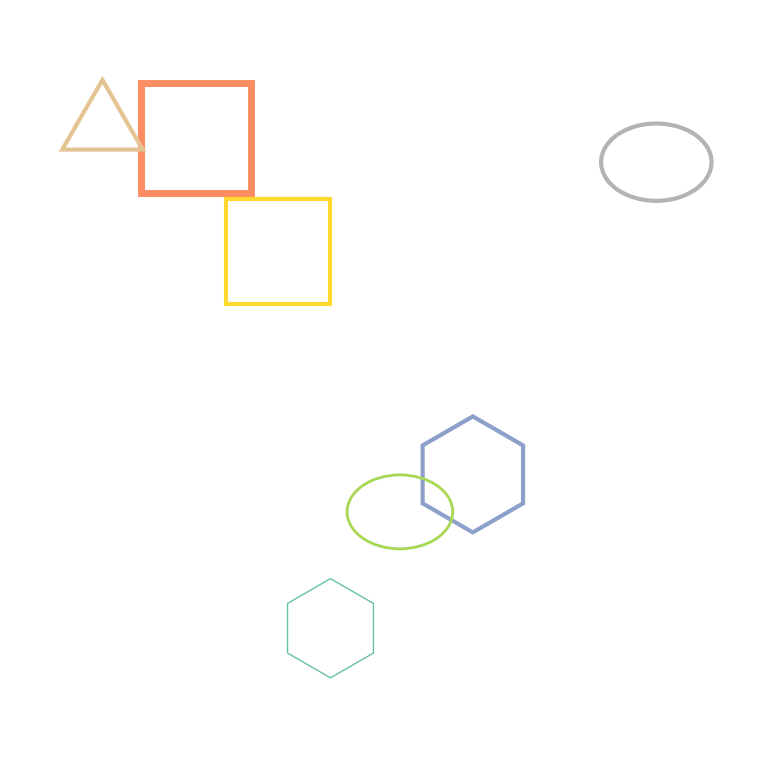[{"shape": "hexagon", "thickness": 0.5, "radius": 0.32, "center": [0.429, 0.184]}, {"shape": "square", "thickness": 2.5, "radius": 0.36, "center": [0.255, 0.821]}, {"shape": "hexagon", "thickness": 1.5, "radius": 0.38, "center": [0.614, 0.384]}, {"shape": "oval", "thickness": 1, "radius": 0.34, "center": [0.519, 0.335]}, {"shape": "square", "thickness": 1.5, "radius": 0.34, "center": [0.361, 0.673]}, {"shape": "triangle", "thickness": 1.5, "radius": 0.3, "center": [0.133, 0.836]}, {"shape": "oval", "thickness": 1.5, "radius": 0.36, "center": [0.852, 0.789]}]